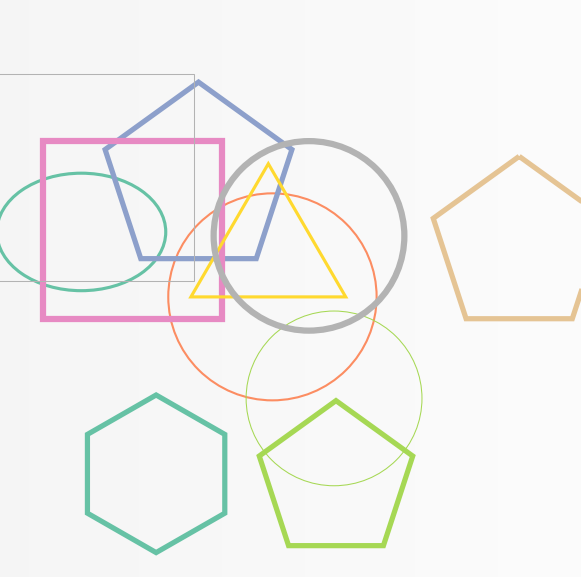[{"shape": "hexagon", "thickness": 2.5, "radius": 0.68, "center": [0.269, 0.179]}, {"shape": "oval", "thickness": 1.5, "radius": 0.73, "center": [0.14, 0.598]}, {"shape": "circle", "thickness": 1, "radius": 0.9, "center": [0.469, 0.485]}, {"shape": "pentagon", "thickness": 2.5, "radius": 0.84, "center": [0.342, 0.688]}, {"shape": "square", "thickness": 3, "radius": 0.77, "center": [0.228, 0.601]}, {"shape": "pentagon", "thickness": 2.5, "radius": 0.69, "center": [0.578, 0.167]}, {"shape": "circle", "thickness": 0.5, "radius": 0.76, "center": [0.575, 0.309]}, {"shape": "triangle", "thickness": 1.5, "radius": 0.77, "center": [0.462, 0.562]}, {"shape": "pentagon", "thickness": 2.5, "radius": 0.78, "center": [0.893, 0.573]}, {"shape": "square", "thickness": 0.5, "radius": 0.9, "center": [0.154, 0.692]}, {"shape": "circle", "thickness": 3, "radius": 0.82, "center": [0.532, 0.591]}]